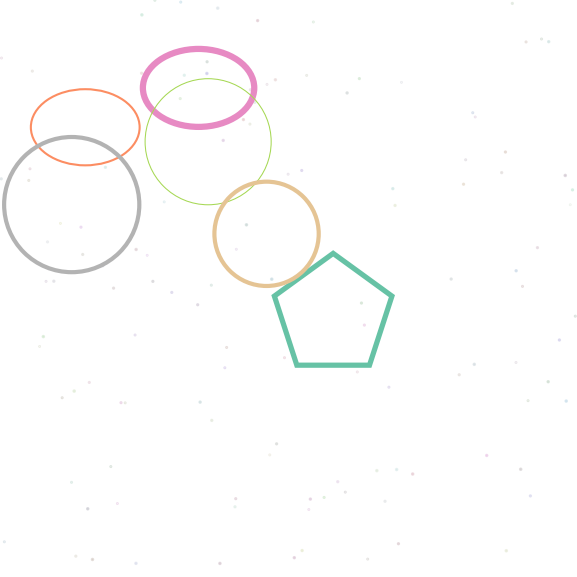[{"shape": "pentagon", "thickness": 2.5, "radius": 0.54, "center": [0.577, 0.453]}, {"shape": "oval", "thickness": 1, "radius": 0.47, "center": [0.148, 0.779]}, {"shape": "oval", "thickness": 3, "radius": 0.48, "center": [0.344, 0.847]}, {"shape": "circle", "thickness": 0.5, "radius": 0.55, "center": [0.36, 0.754]}, {"shape": "circle", "thickness": 2, "radius": 0.45, "center": [0.462, 0.594]}, {"shape": "circle", "thickness": 2, "radius": 0.59, "center": [0.124, 0.645]}]